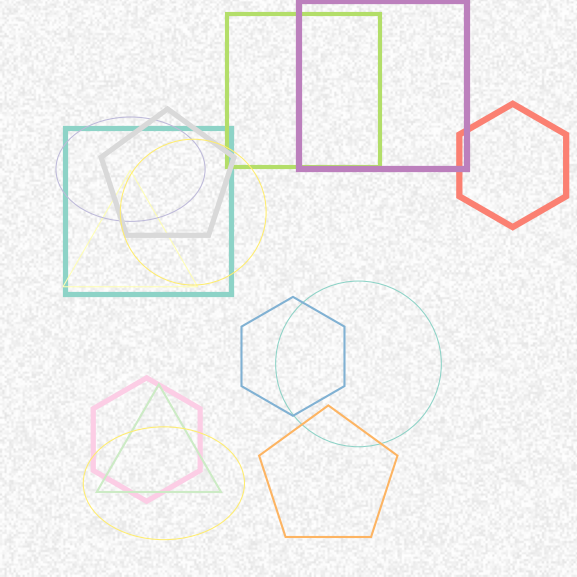[{"shape": "square", "thickness": 2.5, "radius": 0.72, "center": [0.257, 0.634]}, {"shape": "circle", "thickness": 0.5, "radius": 0.72, "center": [0.621, 0.369]}, {"shape": "triangle", "thickness": 0.5, "radius": 0.67, "center": [0.226, 0.57]}, {"shape": "oval", "thickness": 0.5, "radius": 0.65, "center": [0.226, 0.706]}, {"shape": "hexagon", "thickness": 3, "radius": 0.53, "center": [0.888, 0.713]}, {"shape": "hexagon", "thickness": 1, "radius": 0.51, "center": [0.507, 0.382]}, {"shape": "pentagon", "thickness": 1, "radius": 0.63, "center": [0.568, 0.171]}, {"shape": "square", "thickness": 2, "radius": 0.66, "center": [0.526, 0.842]}, {"shape": "hexagon", "thickness": 2.5, "radius": 0.53, "center": [0.254, 0.238]}, {"shape": "pentagon", "thickness": 2.5, "radius": 0.6, "center": [0.29, 0.69]}, {"shape": "square", "thickness": 3, "radius": 0.73, "center": [0.664, 0.851]}, {"shape": "triangle", "thickness": 1, "radius": 0.62, "center": [0.275, 0.209]}, {"shape": "oval", "thickness": 0.5, "radius": 0.7, "center": [0.284, 0.162]}, {"shape": "circle", "thickness": 0.5, "radius": 0.63, "center": [0.335, 0.632]}]